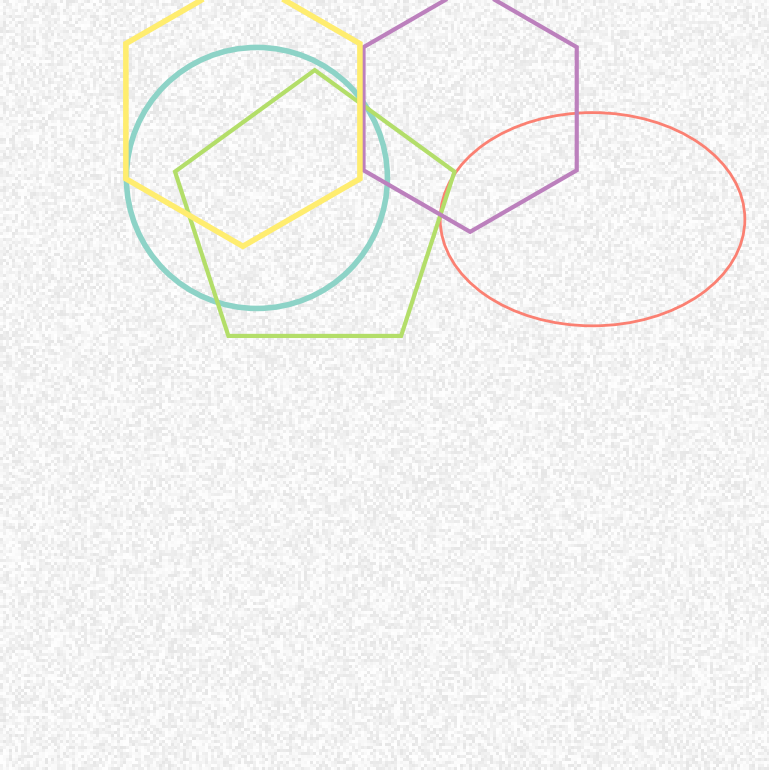[{"shape": "circle", "thickness": 2, "radius": 0.85, "center": [0.334, 0.769]}, {"shape": "oval", "thickness": 1, "radius": 0.99, "center": [0.77, 0.715]}, {"shape": "pentagon", "thickness": 1.5, "radius": 0.95, "center": [0.409, 0.718]}, {"shape": "hexagon", "thickness": 1.5, "radius": 0.8, "center": [0.611, 0.859]}, {"shape": "hexagon", "thickness": 2, "radius": 0.88, "center": [0.315, 0.856]}]